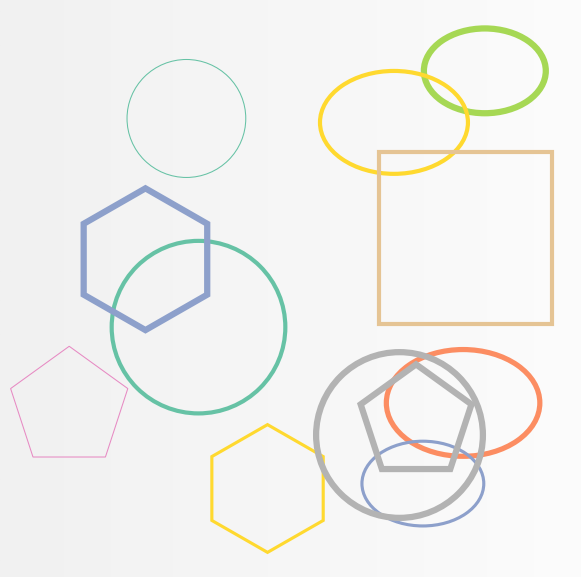[{"shape": "circle", "thickness": 0.5, "radius": 0.51, "center": [0.321, 0.794]}, {"shape": "circle", "thickness": 2, "radius": 0.75, "center": [0.342, 0.433]}, {"shape": "oval", "thickness": 2.5, "radius": 0.66, "center": [0.797, 0.301]}, {"shape": "oval", "thickness": 1.5, "radius": 0.52, "center": [0.728, 0.162]}, {"shape": "hexagon", "thickness": 3, "radius": 0.61, "center": [0.25, 0.55]}, {"shape": "pentagon", "thickness": 0.5, "radius": 0.53, "center": [0.119, 0.294]}, {"shape": "oval", "thickness": 3, "radius": 0.52, "center": [0.834, 0.876]}, {"shape": "oval", "thickness": 2, "radius": 0.64, "center": [0.678, 0.787]}, {"shape": "hexagon", "thickness": 1.5, "radius": 0.55, "center": [0.46, 0.153]}, {"shape": "square", "thickness": 2, "radius": 0.74, "center": [0.801, 0.587]}, {"shape": "pentagon", "thickness": 3, "radius": 0.5, "center": [0.716, 0.268]}, {"shape": "circle", "thickness": 3, "radius": 0.72, "center": [0.687, 0.246]}]